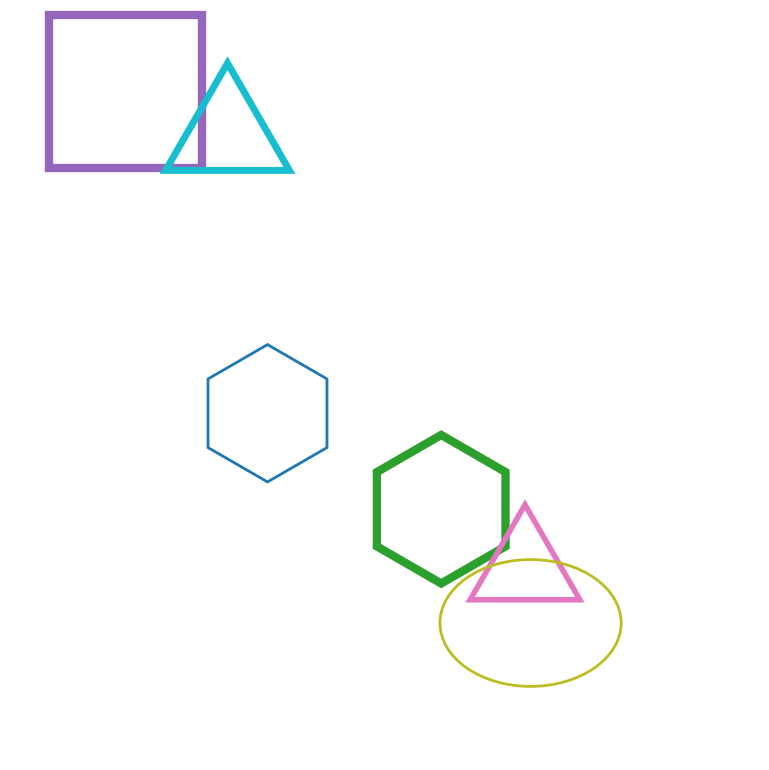[{"shape": "hexagon", "thickness": 1, "radius": 0.45, "center": [0.347, 0.463]}, {"shape": "hexagon", "thickness": 3, "radius": 0.48, "center": [0.573, 0.339]}, {"shape": "square", "thickness": 3, "radius": 0.5, "center": [0.163, 0.881]}, {"shape": "triangle", "thickness": 2, "radius": 0.41, "center": [0.682, 0.262]}, {"shape": "oval", "thickness": 1, "radius": 0.59, "center": [0.689, 0.191]}, {"shape": "triangle", "thickness": 2.5, "radius": 0.46, "center": [0.295, 0.825]}]